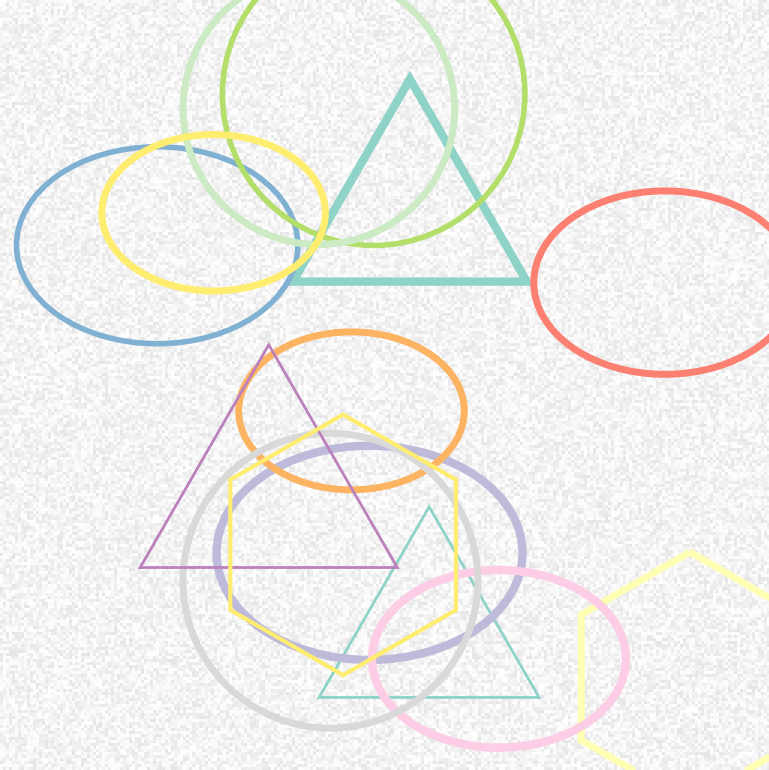[{"shape": "triangle", "thickness": 1, "radius": 0.83, "center": [0.557, 0.177]}, {"shape": "triangle", "thickness": 3, "radius": 0.88, "center": [0.532, 0.722]}, {"shape": "hexagon", "thickness": 2.5, "radius": 0.82, "center": [0.896, 0.12]}, {"shape": "oval", "thickness": 3, "radius": 0.99, "center": [0.48, 0.282]}, {"shape": "oval", "thickness": 2.5, "radius": 0.85, "center": [0.863, 0.633]}, {"shape": "oval", "thickness": 2, "radius": 0.91, "center": [0.204, 0.682]}, {"shape": "oval", "thickness": 2.5, "radius": 0.73, "center": [0.456, 0.466]}, {"shape": "circle", "thickness": 2, "radius": 0.98, "center": [0.485, 0.878]}, {"shape": "oval", "thickness": 3, "radius": 0.82, "center": [0.648, 0.144]}, {"shape": "circle", "thickness": 2.5, "radius": 0.96, "center": [0.429, 0.246]}, {"shape": "triangle", "thickness": 1, "radius": 0.96, "center": [0.349, 0.359]}, {"shape": "circle", "thickness": 2.5, "radius": 0.88, "center": [0.414, 0.859]}, {"shape": "hexagon", "thickness": 1.5, "radius": 0.85, "center": [0.446, 0.292]}, {"shape": "oval", "thickness": 2.5, "radius": 0.73, "center": [0.277, 0.724]}]